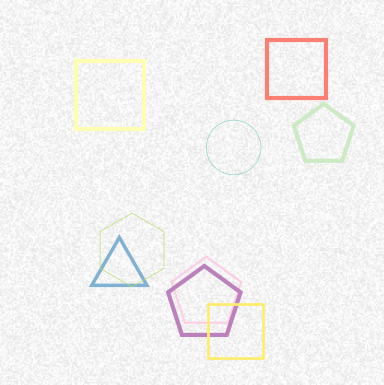[{"shape": "circle", "thickness": 0.5, "radius": 0.35, "center": [0.607, 0.617]}, {"shape": "square", "thickness": 3, "radius": 0.44, "center": [0.287, 0.753]}, {"shape": "square", "thickness": 3, "radius": 0.38, "center": [0.77, 0.821]}, {"shape": "triangle", "thickness": 2.5, "radius": 0.41, "center": [0.31, 0.3]}, {"shape": "hexagon", "thickness": 0.5, "radius": 0.48, "center": [0.343, 0.351]}, {"shape": "pentagon", "thickness": 1.5, "radius": 0.47, "center": [0.536, 0.238]}, {"shape": "pentagon", "thickness": 3, "radius": 0.49, "center": [0.531, 0.21]}, {"shape": "pentagon", "thickness": 3, "radius": 0.41, "center": [0.841, 0.648]}, {"shape": "square", "thickness": 2, "radius": 0.35, "center": [0.612, 0.14]}]